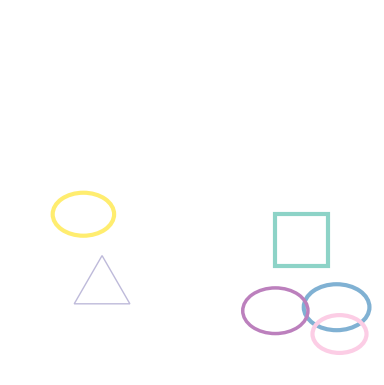[{"shape": "square", "thickness": 3, "radius": 0.34, "center": [0.783, 0.376]}, {"shape": "triangle", "thickness": 1, "radius": 0.42, "center": [0.265, 0.253]}, {"shape": "oval", "thickness": 3, "radius": 0.43, "center": [0.874, 0.202]}, {"shape": "oval", "thickness": 3, "radius": 0.35, "center": [0.882, 0.132]}, {"shape": "oval", "thickness": 2.5, "radius": 0.42, "center": [0.715, 0.193]}, {"shape": "oval", "thickness": 3, "radius": 0.4, "center": [0.217, 0.444]}]